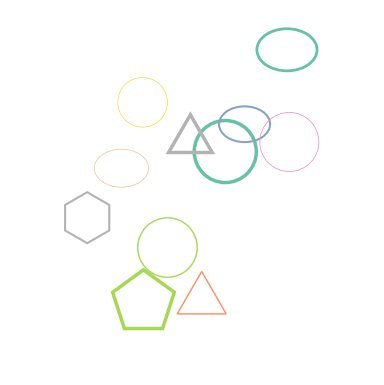[{"shape": "oval", "thickness": 2, "radius": 0.39, "center": [0.745, 0.871]}, {"shape": "circle", "thickness": 2.5, "radius": 0.4, "center": [0.585, 0.606]}, {"shape": "triangle", "thickness": 1, "radius": 0.37, "center": [0.524, 0.221]}, {"shape": "oval", "thickness": 1.5, "radius": 0.33, "center": [0.635, 0.677]}, {"shape": "circle", "thickness": 0.5, "radius": 0.38, "center": [0.752, 0.631]}, {"shape": "pentagon", "thickness": 2.5, "radius": 0.42, "center": [0.373, 0.215]}, {"shape": "circle", "thickness": 1, "radius": 0.39, "center": [0.435, 0.357]}, {"shape": "circle", "thickness": 0.5, "radius": 0.32, "center": [0.37, 0.734]}, {"shape": "oval", "thickness": 0.5, "radius": 0.35, "center": [0.315, 0.563]}, {"shape": "triangle", "thickness": 2.5, "radius": 0.33, "center": [0.495, 0.637]}, {"shape": "hexagon", "thickness": 1.5, "radius": 0.33, "center": [0.226, 0.435]}]